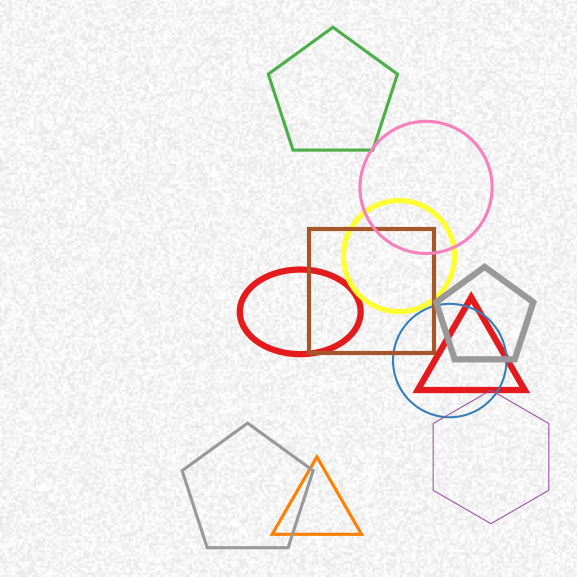[{"shape": "triangle", "thickness": 3, "radius": 0.53, "center": [0.816, 0.377]}, {"shape": "oval", "thickness": 3, "radius": 0.52, "center": [0.52, 0.459]}, {"shape": "circle", "thickness": 1, "radius": 0.49, "center": [0.779, 0.375]}, {"shape": "pentagon", "thickness": 1.5, "radius": 0.59, "center": [0.576, 0.834]}, {"shape": "hexagon", "thickness": 0.5, "radius": 0.58, "center": [0.85, 0.208]}, {"shape": "triangle", "thickness": 1.5, "radius": 0.45, "center": [0.549, 0.119]}, {"shape": "circle", "thickness": 2.5, "radius": 0.48, "center": [0.691, 0.556]}, {"shape": "square", "thickness": 2, "radius": 0.54, "center": [0.643, 0.495]}, {"shape": "circle", "thickness": 1.5, "radius": 0.57, "center": [0.738, 0.675]}, {"shape": "pentagon", "thickness": 1.5, "radius": 0.6, "center": [0.429, 0.147]}, {"shape": "pentagon", "thickness": 3, "radius": 0.44, "center": [0.839, 0.449]}]